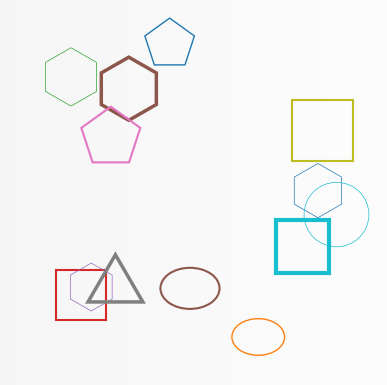[{"shape": "hexagon", "thickness": 0.5, "radius": 0.35, "center": [0.82, 0.505]}, {"shape": "pentagon", "thickness": 1, "radius": 0.34, "center": [0.438, 0.886]}, {"shape": "oval", "thickness": 1, "radius": 0.34, "center": [0.666, 0.125]}, {"shape": "hexagon", "thickness": 0.5, "radius": 0.38, "center": [0.183, 0.8]}, {"shape": "square", "thickness": 1.5, "radius": 0.33, "center": [0.209, 0.233]}, {"shape": "hexagon", "thickness": 0.5, "radius": 0.31, "center": [0.236, 0.254]}, {"shape": "oval", "thickness": 1.5, "radius": 0.38, "center": [0.49, 0.251]}, {"shape": "hexagon", "thickness": 2.5, "radius": 0.41, "center": [0.332, 0.77]}, {"shape": "pentagon", "thickness": 1.5, "radius": 0.4, "center": [0.286, 0.643]}, {"shape": "triangle", "thickness": 2.5, "radius": 0.41, "center": [0.298, 0.257]}, {"shape": "square", "thickness": 1.5, "radius": 0.39, "center": [0.831, 0.661]}, {"shape": "circle", "thickness": 0.5, "radius": 0.42, "center": [0.868, 0.443]}, {"shape": "square", "thickness": 3, "radius": 0.34, "center": [0.781, 0.359]}]